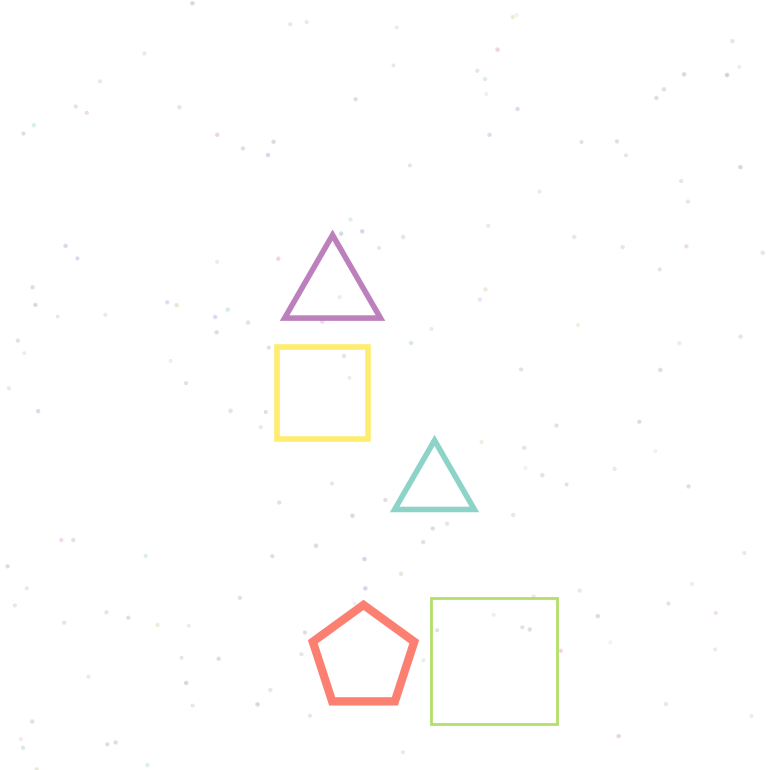[{"shape": "triangle", "thickness": 2, "radius": 0.3, "center": [0.564, 0.368]}, {"shape": "pentagon", "thickness": 3, "radius": 0.35, "center": [0.472, 0.145]}, {"shape": "square", "thickness": 1, "radius": 0.41, "center": [0.642, 0.141]}, {"shape": "triangle", "thickness": 2, "radius": 0.36, "center": [0.432, 0.623]}, {"shape": "square", "thickness": 2, "radius": 0.3, "center": [0.419, 0.49]}]